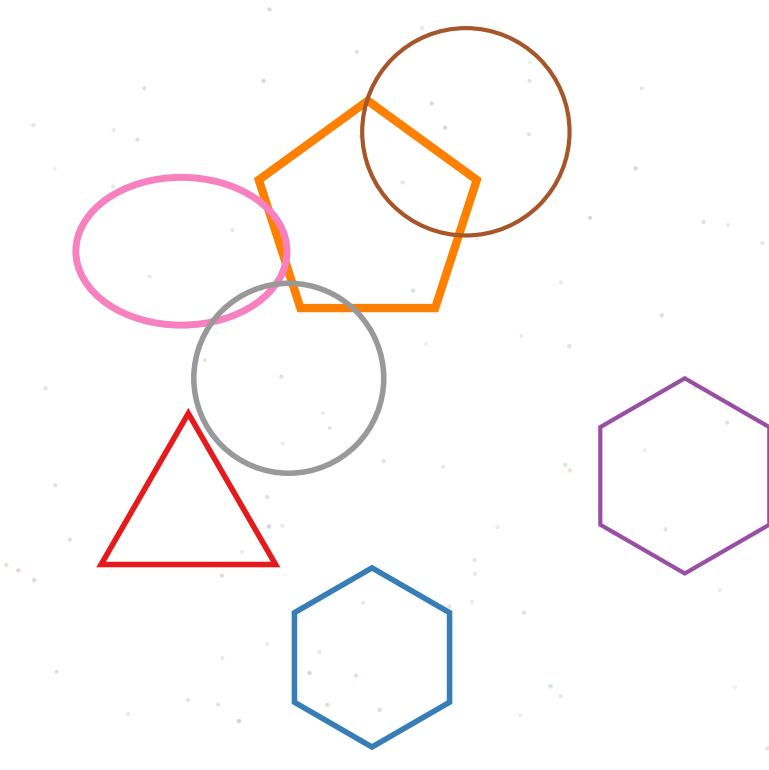[{"shape": "triangle", "thickness": 2, "radius": 0.65, "center": [0.245, 0.332]}, {"shape": "hexagon", "thickness": 2, "radius": 0.58, "center": [0.483, 0.146]}, {"shape": "hexagon", "thickness": 1.5, "radius": 0.63, "center": [0.889, 0.382]}, {"shape": "pentagon", "thickness": 3, "radius": 0.74, "center": [0.478, 0.72]}, {"shape": "circle", "thickness": 1.5, "radius": 0.67, "center": [0.605, 0.829]}, {"shape": "oval", "thickness": 2.5, "radius": 0.69, "center": [0.236, 0.674]}, {"shape": "circle", "thickness": 2, "radius": 0.62, "center": [0.375, 0.509]}]